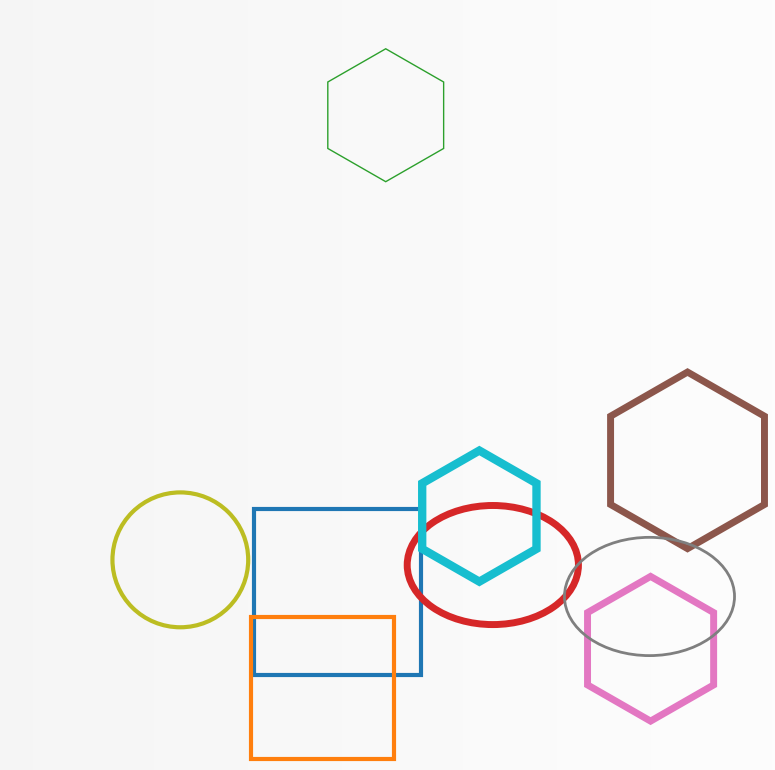[{"shape": "square", "thickness": 1.5, "radius": 0.54, "center": [0.436, 0.231]}, {"shape": "square", "thickness": 1.5, "radius": 0.46, "center": [0.416, 0.107]}, {"shape": "hexagon", "thickness": 0.5, "radius": 0.43, "center": [0.498, 0.85]}, {"shape": "oval", "thickness": 2.5, "radius": 0.55, "center": [0.636, 0.266]}, {"shape": "hexagon", "thickness": 2.5, "radius": 0.57, "center": [0.887, 0.402]}, {"shape": "hexagon", "thickness": 2.5, "radius": 0.47, "center": [0.839, 0.157]}, {"shape": "oval", "thickness": 1, "radius": 0.55, "center": [0.838, 0.225]}, {"shape": "circle", "thickness": 1.5, "radius": 0.44, "center": [0.233, 0.273]}, {"shape": "hexagon", "thickness": 3, "radius": 0.43, "center": [0.619, 0.33]}]